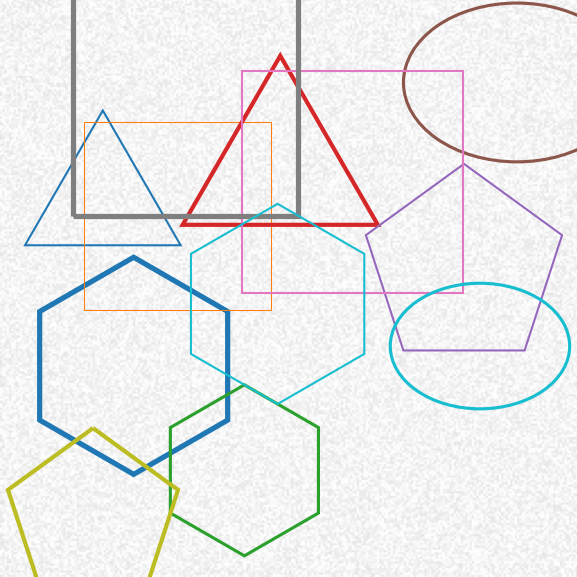[{"shape": "hexagon", "thickness": 2.5, "radius": 0.94, "center": [0.231, 0.366]}, {"shape": "triangle", "thickness": 1, "radius": 0.78, "center": [0.178, 0.652]}, {"shape": "square", "thickness": 0.5, "radius": 0.81, "center": [0.307, 0.625]}, {"shape": "hexagon", "thickness": 1.5, "radius": 0.74, "center": [0.423, 0.185]}, {"shape": "triangle", "thickness": 2, "radius": 0.98, "center": [0.485, 0.707]}, {"shape": "pentagon", "thickness": 1, "radius": 0.89, "center": [0.803, 0.537]}, {"shape": "oval", "thickness": 1.5, "radius": 0.98, "center": [0.895, 0.856]}, {"shape": "square", "thickness": 1, "radius": 0.96, "center": [0.61, 0.683]}, {"shape": "square", "thickness": 2.5, "radius": 0.98, "center": [0.321, 0.821]}, {"shape": "pentagon", "thickness": 2, "radius": 0.77, "center": [0.161, 0.103]}, {"shape": "hexagon", "thickness": 1, "radius": 0.87, "center": [0.481, 0.473]}, {"shape": "oval", "thickness": 1.5, "radius": 0.78, "center": [0.831, 0.4]}]